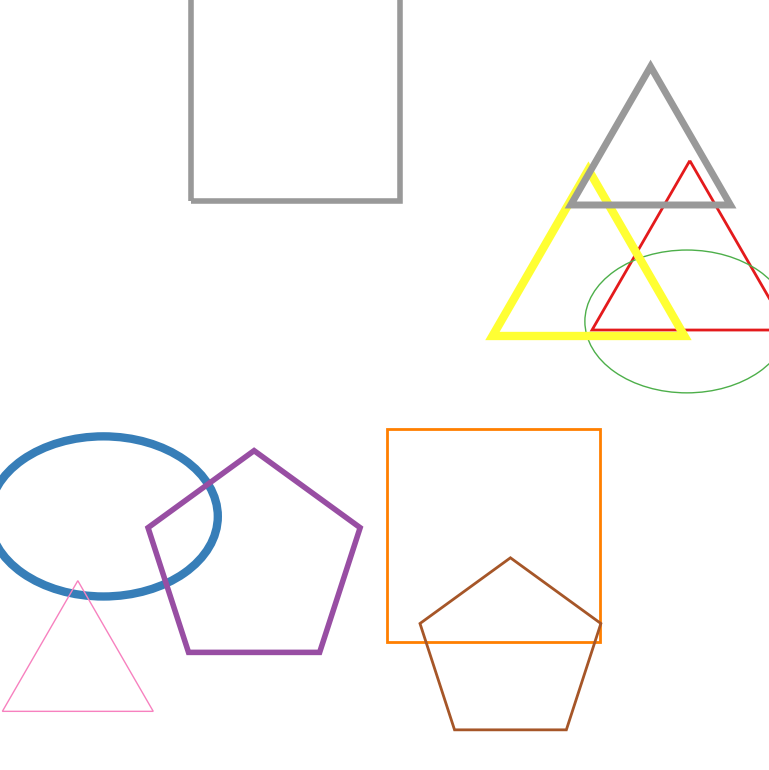[{"shape": "triangle", "thickness": 1, "radius": 0.73, "center": [0.896, 0.645]}, {"shape": "oval", "thickness": 3, "radius": 0.74, "center": [0.134, 0.329]}, {"shape": "oval", "thickness": 0.5, "radius": 0.66, "center": [0.892, 0.583]}, {"shape": "pentagon", "thickness": 2, "radius": 0.72, "center": [0.33, 0.27]}, {"shape": "square", "thickness": 1, "radius": 0.69, "center": [0.641, 0.304]}, {"shape": "triangle", "thickness": 3, "radius": 0.72, "center": [0.764, 0.636]}, {"shape": "pentagon", "thickness": 1, "radius": 0.62, "center": [0.663, 0.152]}, {"shape": "triangle", "thickness": 0.5, "radius": 0.57, "center": [0.101, 0.133]}, {"shape": "triangle", "thickness": 2.5, "radius": 0.6, "center": [0.845, 0.794]}, {"shape": "square", "thickness": 2, "radius": 0.68, "center": [0.384, 0.875]}]